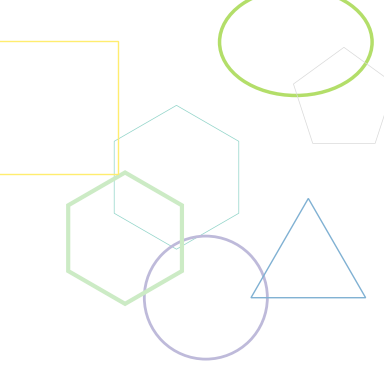[{"shape": "hexagon", "thickness": 0.5, "radius": 0.93, "center": [0.458, 0.54]}, {"shape": "circle", "thickness": 2, "radius": 0.8, "center": [0.535, 0.227]}, {"shape": "triangle", "thickness": 1, "radius": 0.86, "center": [0.801, 0.313]}, {"shape": "oval", "thickness": 2.5, "radius": 0.99, "center": [0.768, 0.891]}, {"shape": "pentagon", "thickness": 0.5, "radius": 0.69, "center": [0.893, 0.739]}, {"shape": "hexagon", "thickness": 3, "radius": 0.85, "center": [0.325, 0.381]}, {"shape": "square", "thickness": 1, "radius": 0.86, "center": [0.133, 0.722]}]